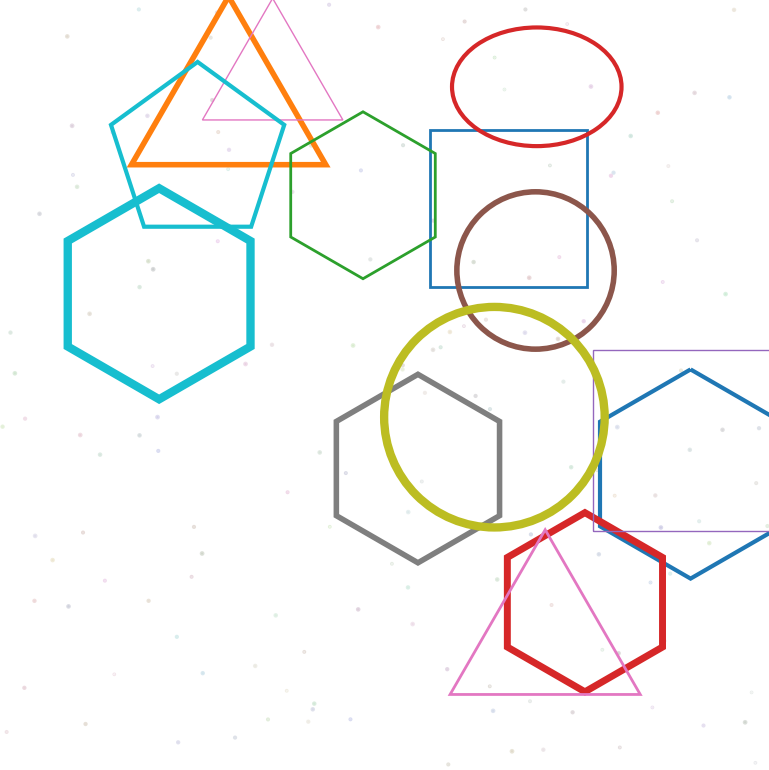[{"shape": "square", "thickness": 1, "radius": 0.51, "center": [0.66, 0.729]}, {"shape": "hexagon", "thickness": 1.5, "radius": 0.68, "center": [0.897, 0.384]}, {"shape": "triangle", "thickness": 2, "radius": 0.73, "center": [0.297, 0.859]}, {"shape": "hexagon", "thickness": 1, "radius": 0.54, "center": [0.471, 0.746]}, {"shape": "hexagon", "thickness": 2.5, "radius": 0.58, "center": [0.76, 0.218]}, {"shape": "oval", "thickness": 1.5, "radius": 0.55, "center": [0.697, 0.887]}, {"shape": "square", "thickness": 0.5, "radius": 0.59, "center": [0.888, 0.428]}, {"shape": "circle", "thickness": 2, "radius": 0.51, "center": [0.695, 0.649]}, {"shape": "triangle", "thickness": 1, "radius": 0.71, "center": [0.708, 0.169]}, {"shape": "triangle", "thickness": 0.5, "radius": 0.53, "center": [0.354, 0.897]}, {"shape": "hexagon", "thickness": 2, "radius": 0.61, "center": [0.543, 0.391]}, {"shape": "circle", "thickness": 3, "radius": 0.72, "center": [0.642, 0.458]}, {"shape": "hexagon", "thickness": 3, "radius": 0.69, "center": [0.207, 0.618]}, {"shape": "pentagon", "thickness": 1.5, "radius": 0.59, "center": [0.257, 0.801]}]